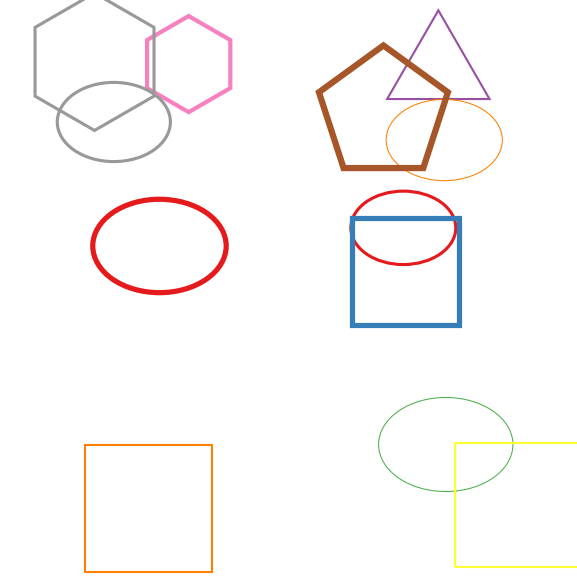[{"shape": "oval", "thickness": 2.5, "radius": 0.58, "center": [0.276, 0.573]}, {"shape": "oval", "thickness": 1.5, "radius": 0.45, "center": [0.698, 0.605]}, {"shape": "square", "thickness": 2.5, "radius": 0.46, "center": [0.702, 0.529]}, {"shape": "oval", "thickness": 0.5, "radius": 0.58, "center": [0.772, 0.229]}, {"shape": "triangle", "thickness": 1, "radius": 0.51, "center": [0.759, 0.879]}, {"shape": "oval", "thickness": 0.5, "radius": 0.5, "center": [0.769, 0.757]}, {"shape": "square", "thickness": 1, "radius": 0.55, "center": [0.257, 0.118]}, {"shape": "square", "thickness": 1, "radius": 0.54, "center": [0.896, 0.124]}, {"shape": "pentagon", "thickness": 3, "radius": 0.59, "center": [0.664, 0.803]}, {"shape": "hexagon", "thickness": 2, "radius": 0.42, "center": [0.327, 0.888]}, {"shape": "oval", "thickness": 1.5, "radius": 0.49, "center": [0.197, 0.788]}, {"shape": "hexagon", "thickness": 1.5, "radius": 0.59, "center": [0.164, 0.892]}]